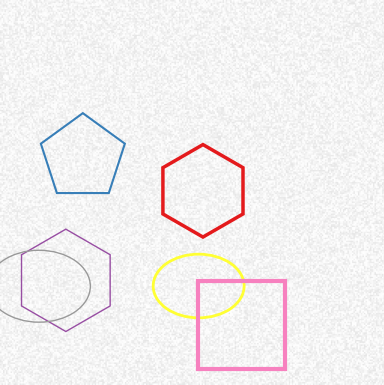[{"shape": "hexagon", "thickness": 2.5, "radius": 0.6, "center": [0.527, 0.504]}, {"shape": "pentagon", "thickness": 1.5, "radius": 0.57, "center": [0.215, 0.591]}, {"shape": "hexagon", "thickness": 1, "radius": 0.66, "center": [0.171, 0.272]}, {"shape": "oval", "thickness": 2, "radius": 0.59, "center": [0.516, 0.257]}, {"shape": "square", "thickness": 3, "radius": 0.57, "center": [0.627, 0.156]}, {"shape": "oval", "thickness": 1, "radius": 0.67, "center": [0.101, 0.257]}]